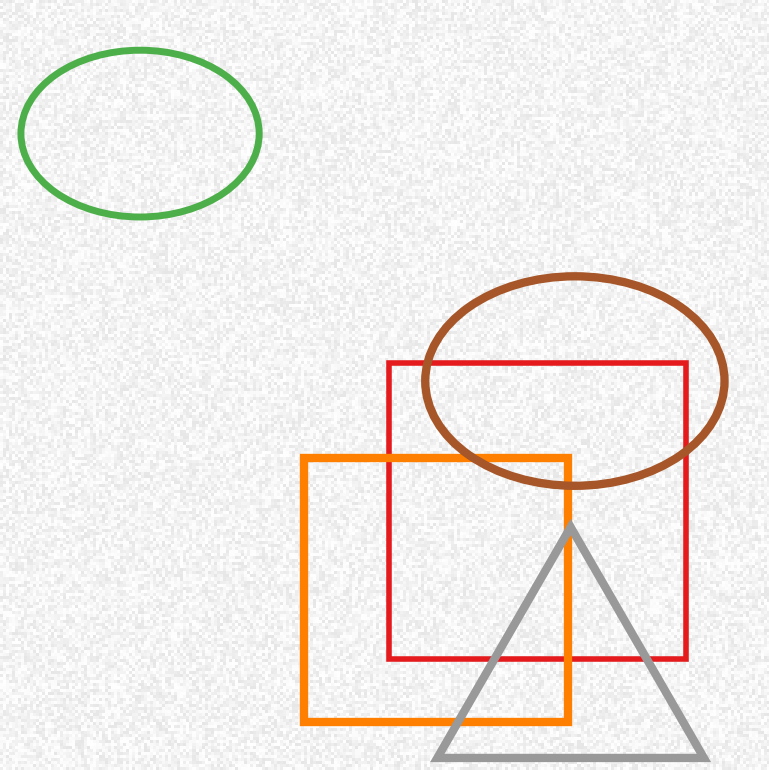[{"shape": "square", "thickness": 2, "radius": 0.96, "center": [0.698, 0.336]}, {"shape": "oval", "thickness": 2.5, "radius": 0.77, "center": [0.182, 0.826]}, {"shape": "square", "thickness": 3, "radius": 0.86, "center": [0.567, 0.233]}, {"shape": "oval", "thickness": 3, "radius": 0.97, "center": [0.747, 0.505]}, {"shape": "triangle", "thickness": 3, "radius": 1.0, "center": [0.741, 0.116]}]